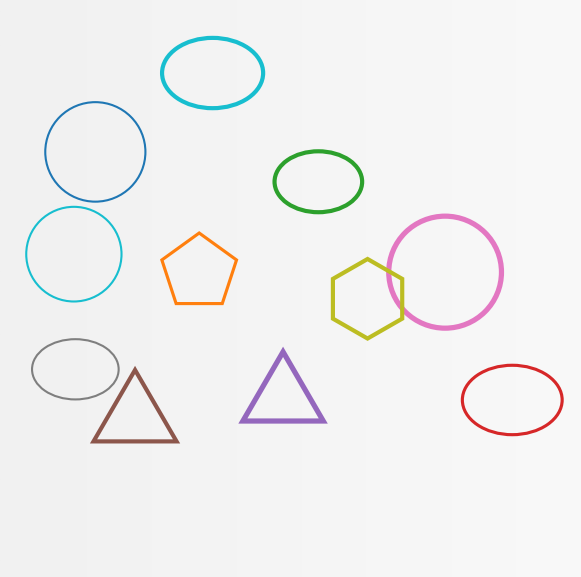[{"shape": "circle", "thickness": 1, "radius": 0.43, "center": [0.164, 0.736]}, {"shape": "pentagon", "thickness": 1.5, "radius": 0.34, "center": [0.343, 0.528]}, {"shape": "oval", "thickness": 2, "radius": 0.38, "center": [0.548, 0.684]}, {"shape": "oval", "thickness": 1.5, "radius": 0.43, "center": [0.881, 0.307]}, {"shape": "triangle", "thickness": 2.5, "radius": 0.4, "center": [0.487, 0.31]}, {"shape": "triangle", "thickness": 2, "radius": 0.41, "center": [0.232, 0.276]}, {"shape": "circle", "thickness": 2.5, "radius": 0.48, "center": [0.766, 0.528]}, {"shape": "oval", "thickness": 1, "radius": 0.37, "center": [0.13, 0.36]}, {"shape": "hexagon", "thickness": 2, "radius": 0.34, "center": [0.632, 0.482]}, {"shape": "oval", "thickness": 2, "radius": 0.43, "center": [0.366, 0.873]}, {"shape": "circle", "thickness": 1, "radius": 0.41, "center": [0.127, 0.559]}]